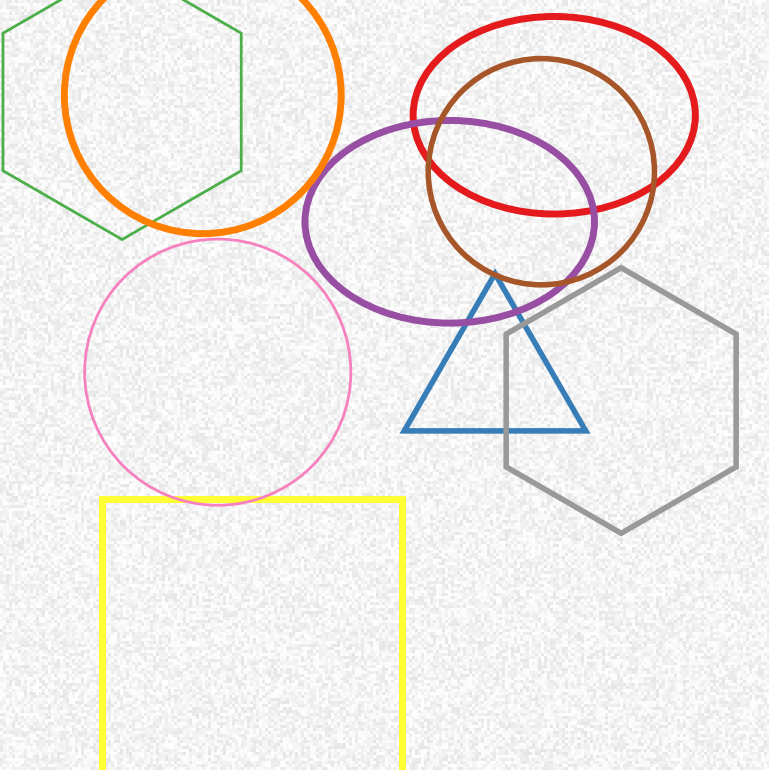[{"shape": "oval", "thickness": 2.5, "radius": 0.92, "center": [0.72, 0.85]}, {"shape": "triangle", "thickness": 2, "radius": 0.68, "center": [0.643, 0.508]}, {"shape": "hexagon", "thickness": 1, "radius": 0.89, "center": [0.159, 0.868]}, {"shape": "oval", "thickness": 2.5, "radius": 0.94, "center": [0.584, 0.712]}, {"shape": "circle", "thickness": 2.5, "radius": 0.9, "center": [0.263, 0.876]}, {"shape": "square", "thickness": 2.5, "radius": 0.97, "center": [0.328, 0.157]}, {"shape": "circle", "thickness": 2, "radius": 0.73, "center": [0.703, 0.777]}, {"shape": "circle", "thickness": 1, "radius": 0.86, "center": [0.283, 0.517]}, {"shape": "hexagon", "thickness": 2, "radius": 0.86, "center": [0.807, 0.48]}]